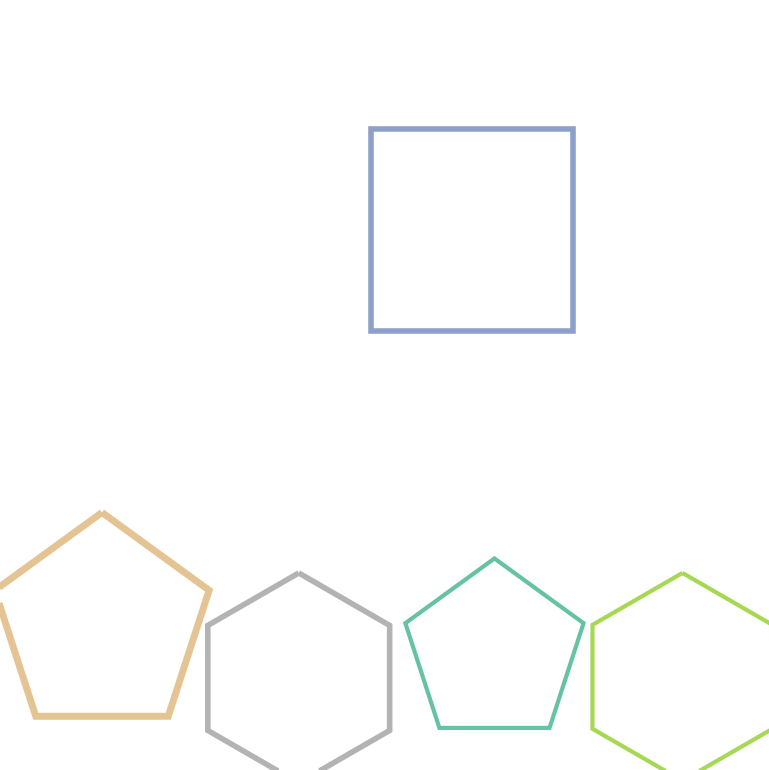[{"shape": "pentagon", "thickness": 1.5, "radius": 0.61, "center": [0.642, 0.153]}, {"shape": "square", "thickness": 2, "radius": 0.66, "center": [0.613, 0.701]}, {"shape": "hexagon", "thickness": 1.5, "radius": 0.67, "center": [0.886, 0.121]}, {"shape": "pentagon", "thickness": 2.5, "radius": 0.73, "center": [0.132, 0.188]}, {"shape": "hexagon", "thickness": 2, "radius": 0.68, "center": [0.388, 0.12]}]